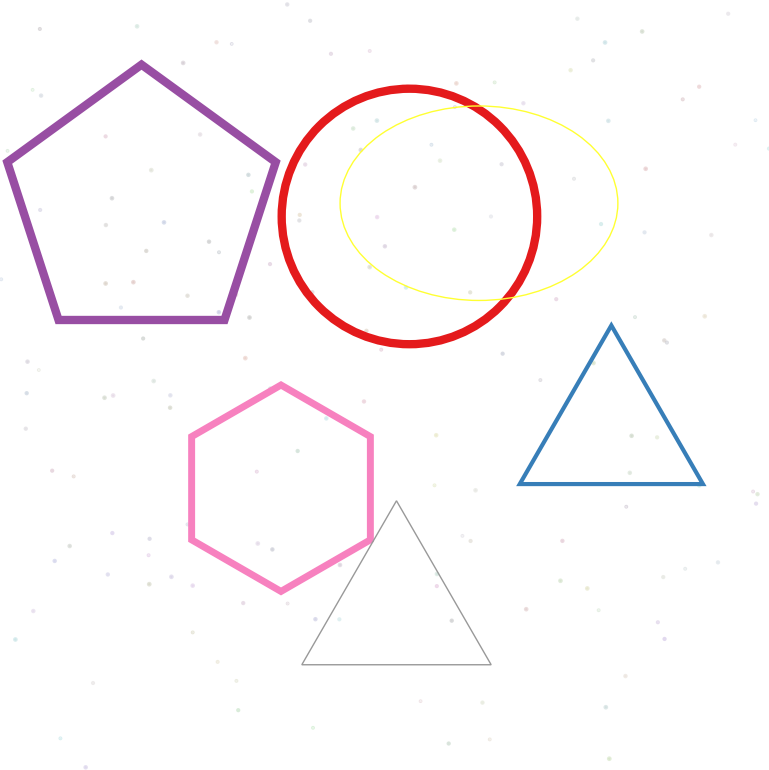[{"shape": "circle", "thickness": 3, "radius": 0.83, "center": [0.532, 0.719]}, {"shape": "triangle", "thickness": 1.5, "radius": 0.69, "center": [0.794, 0.44]}, {"shape": "pentagon", "thickness": 3, "radius": 0.92, "center": [0.184, 0.733]}, {"shape": "oval", "thickness": 0.5, "radius": 0.9, "center": [0.622, 0.736]}, {"shape": "hexagon", "thickness": 2.5, "radius": 0.67, "center": [0.365, 0.366]}, {"shape": "triangle", "thickness": 0.5, "radius": 0.71, "center": [0.515, 0.208]}]